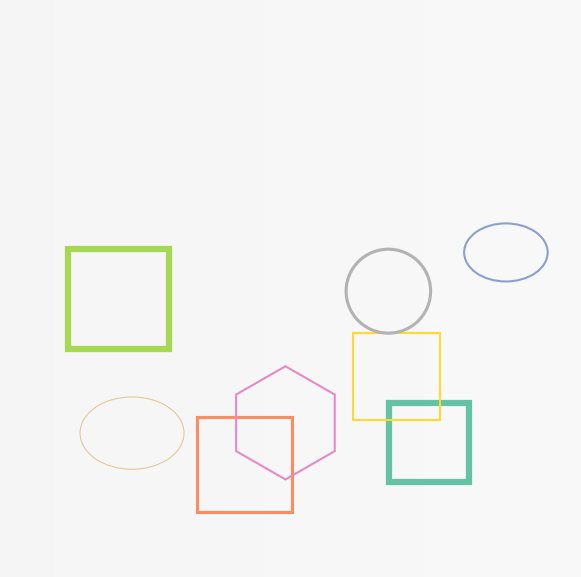[{"shape": "square", "thickness": 3, "radius": 0.34, "center": [0.738, 0.233]}, {"shape": "square", "thickness": 1.5, "radius": 0.41, "center": [0.42, 0.195]}, {"shape": "oval", "thickness": 1, "radius": 0.36, "center": [0.87, 0.562]}, {"shape": "hexagon", "thickness": 1, "radius": 0.49, "center": [0.491, 0.267]}, {"shape": "square", "thickness": 3, "radius": 0.44, "center": [0.204, 0.481]}, {"shape": "square", "thickness": 1, "radius": 0.37, "center": [0.682, 0.348]}, {"shape": "oval", "thickness": 0.5, "radius": 0.45, "center": [0.227, 0.249]}, {"shape": "circle", "thickness": 1.5, "radius": 0.36, "center": [0.668, 0.495]}]